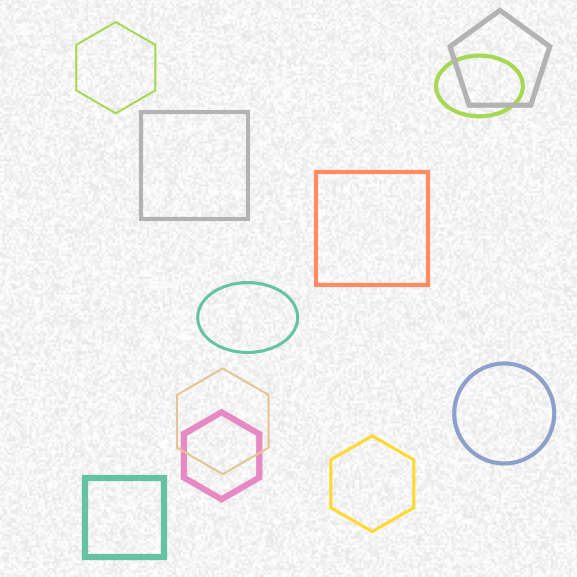[{"shape": "oval", "thickness": 1.5, "radius": 0.43, "center": [0.429, 0.449]}, {"shape": "square", "thickness": 3, "radius": 0.34, "center": [0.215, 0.102]}, {"shape": "square", "thickness": 2, "radius": 0.49, "center": [0.644, 0.604]}, {"shape": "circle", "thickness": 2, "radius": 0.43, "center": [0.873, 0.283]}, {"shape": "hexagon", "thickness": 3, "radius": 0.38, "center": [0.384, 0.21]}, {"shape": "oval", "thickness": 2, "radius": 0.38, "center": [0.83, 0.85]}, {"shape": "hexagon", "thickness": 1, "radius": 0.4, "center": [0.2, 0.882]}, {"shape": "hexagon", "thickness": 1.5, "radius": 0.41, "center": [0.645, 0.162]}, {"shape": "hexagon", "thickness": 1, "radius": 0.46, "center": [0.386, 0.27]}, {"shape": "square", "thickness": 2, "radius": 0.46, "center": [0.337, 0.712]}, {"shape": "pentagon", "thickness": 2.5, "radius": 0.45, "center": [0.866, 0.89]}]